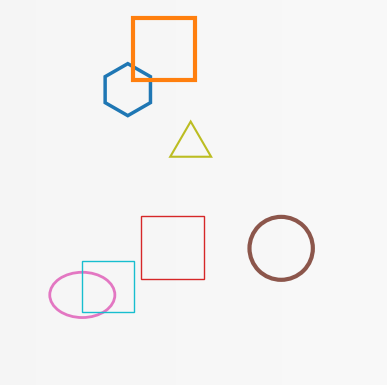[{"shape": "hexagon", "thickness": 2.5, "radius": 0.34, "center": [0.33, 0.767]}, {"shape": "square", "thickness": 3, "radius": 0.4, "center": [0.423, 0.873]}, {"shape": "square", "thickness": 1, "radius": 0.41, "center": [0.446, 0.358]}, {"shape": "circle", "thickness": 3, "radius": 0.41, "center": [0.726, 0.355]}, {"shape": "oval", "thickness": 2, "radius": 0.42, "center": [0.212, 0.234]}, {"shape": "triangle", "thickness": 1.5, "radius": 0.3, "center": [0.492, 0.623]}, {"shape": "square", "thickness": 1, "radius": 0.33, "center": [0.279, 0.256]}]